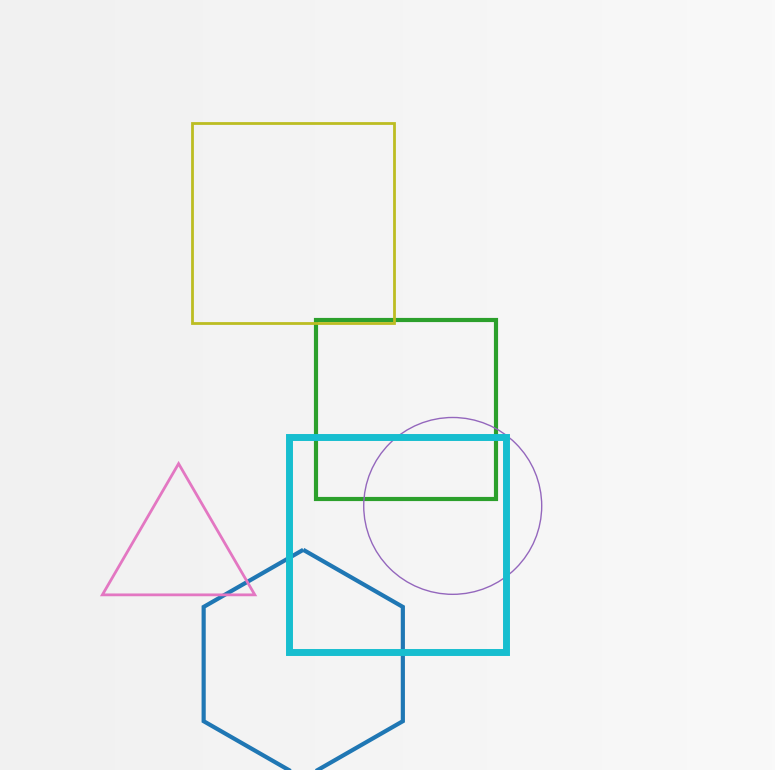[{"shape": "hexagon", "thickness": 1.5, "radius": 0.74, "center": [0.391, 0.138]}, {"shape": "square", "thickness": 1.5, "radius": 0.58, "center": [0.524, 0.468]}, {"shape": "circle", "thickness": 0.5, "radius": 0.57, "center": [0.584, 0.343]}, {"shape": "triangle", "thickness": 1, "radius": 0.57, "center": [0.23, 0.284]}, {"shape": "square", "thickness": 1, "radius": 0.65, "center": [0.378, 0.711]}, {"shape": "square", "thickness": 2.5, "radius": 0.7, "center": [0.513, 0.293]}]